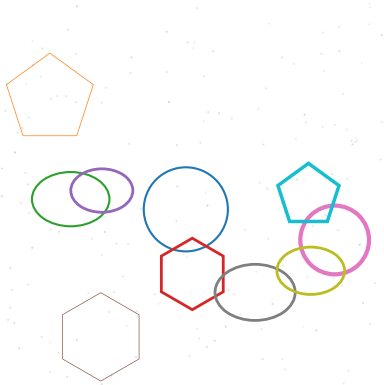[{"shape": "circle", "thickness": 1.5, "radius": 0.55, "center": [0.483, 0.456]}, {"shape": "pentagon", "thickness": 0.5, "radius": 0.59, "center": [0.13, 0.743]}, {"shape": "oval", "thickness": 1.5, "radius": 0.5, "center": [0.184, 0.483]}, {"shape": "hexagon", "thickness": 2, "radius": 0.46, "center": [0.499, 0.288]}, {"shape": "oval", "thickness": 2, "radius": 0.4, "center": [0.264, 0.505]}, {"shape": "hexagon", "thickness": 0.5, "radius": 0.57, "center": [0.262, 0.125]}, {"shape": "circle", "thickness": 3, "radius": 0.45, "center": [0.869, 0.377]}, {"shape": "oval", "thickness": 2, "radius": 0.52, "center": [0.663, 0.241]}, {"shape": "oval", "thickness": 2, "radius": 0.44, "center": [0.807, 0.297]}, {"shape": "pentagon", "thickness": 2.5, "radius": 0.42, "center": [0.801, 0.492]}]